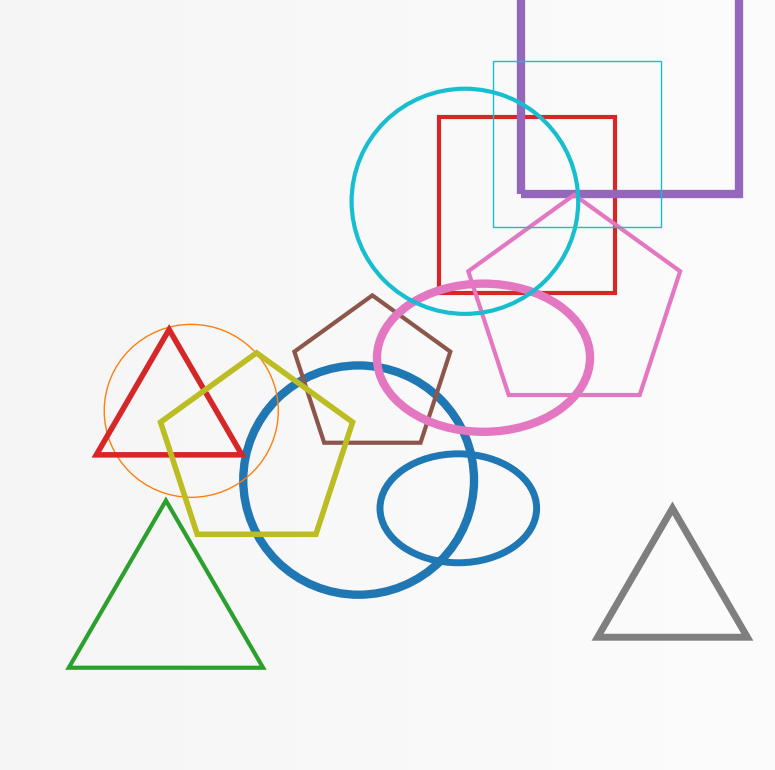[{"shape": "circle", "thickness": 3, "radius": 0.74, "center": [0.463, 0.377]}, {"shape": "oval", "thickness": 2.5, "radius": 0.51, "center": [0.591, 0.34]}, {"shape": "circle", "thickness": 0.5, "radius": 0.56, "center": [0.247, 0.466]}, {"shape": "triangle", "thickness": 1.5, "radius": 0.72, "center": [0.214, 0.205]}, {"shape": "triangle", "thickness": 2, "radius": 0.54, "center": [0.218, 0.464]}, {"shape": "square", "thickness": 1.5, "radius": 0.57, "center": [0.68, 0.734]}, {"shape": "square", "thickness": 3, "radius": 0.7, "center": [0.813, 0.889]}, {"shape": "pentagon", "thickness": 1.5, "radius": 0.53, "center": [0.48, 0.511]}, {"shape": "oval", "thickness": 3, "radius": 0.69, "center": [0.624, 0.535]}, {"shape": "pentagon", "thickness": 1.5, "radius": 0.72, "center": [0.741, 0.603]}, {"shape": "triangle", "thickness": 2.5, "radius": 0.56, "center": [0.868, 0.228]}, {"shape": "pentagon", "thickness": 2, "radius": 0.65, "center": [0.331, 0.411]}, {"shape": "square", "thickness": 0.5, "radius": 0.54, "center": [0.744, 0.814]}, {"shape": "circle", "thickness": 1.5, "radius": 0.73, "center": [0.6, 0.739]}]